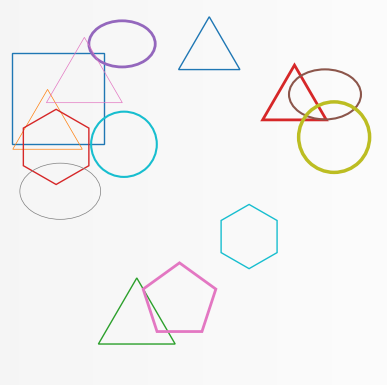[{"shape": "triangle", "thickness": 1, "radius": 0.46, "center": [0.54, 0.865]}, {"shape": "square", "thickness": 1, "radius": 0.59, "center": [0.149, 0.744]}, {"shape": "triangle", "thickness": 0.5, "radius": 0.52, "center": [0.123, 0.664]}, {"shape": "triangle", "thickness": 1, "radius": 0.57, "center": [0.353, 0.164]}, {"shape": "triangle", "thickness": 2, "radius": 0.47, "center": [0.76, 0.736]}, {"shape": "hexagon", "thickness": 1, "radius": 0.49, "center": [0.145, 0.618]}, {"shape": "oval", "thickness": 2, "radius": 0.43, "center": [0.315, 0.886]}, {"shape": "oval", "thickness": 1.5, "radius": 0.46, "center": [0.839, 0.755]}, {"shape": "pentagon", "thickness": 2, "radius": 0.49, "center": [0.463, 0.219]}, {"shape": "triangle", "thickness": 0.5, "radius": 0.57, "center": [0.218, 0.79]}, {"shape": "oval", "thickness": 0.5, "radius": 0.52, "center": [0.155, 0.503]}, {"shape": "circle", "thickness": 2.5, "radius": 0.46, "center": [0.862, 0.644]}, {"shape": "hexagon", "thickness": 1, "radius": 0.42, "center": [0.643, 0.386]}, {"shape": "circle", "thickness": 1.5, "radius": 0.42, "center": [0.32, 0.625]}]